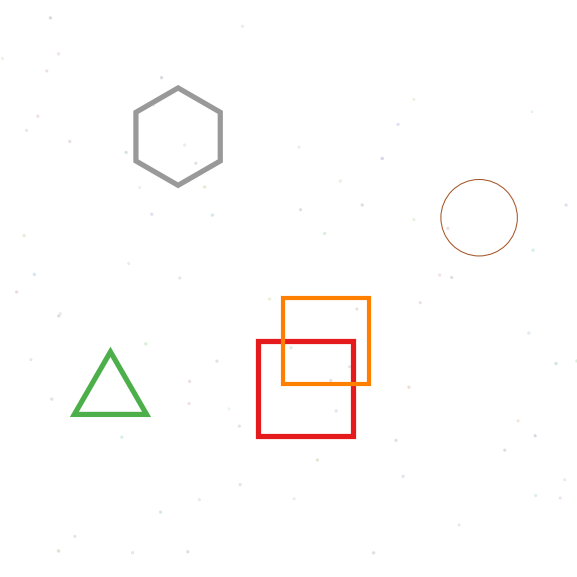[{"shape": "square", "thickness": 2.5, "radius": 0.41, "center": [0.529, 0.326]}, {"shape": "triangle", "thickness": 2.5, "radius": 0.36, "center": [0.191, 0.318]}, {"shape": "square", "thickness": 2, "radius": 0.37, "center": [0.565, 0.409]}, {"shape": "circle", "thickness": 0.5, "radius": 0.33, "center": [0.83, 0.622]}, {"shape": "hexagon", "thickness": 2.5, "radius": 0.42, "center": [0.308, 0.763]}]